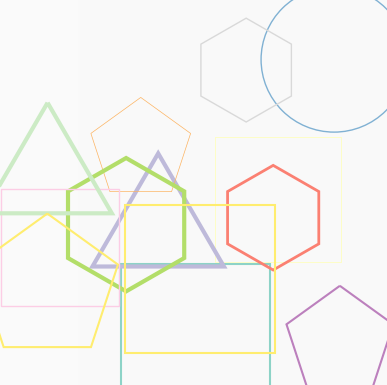[{"shape": "square", "thickness": 1.5, "radius": 0.96, "center": [0.504, 0.123]}, {"shape": "square", "thickness": 0.5, "radius": 0.81, "center": [0.718, 0.482]}, {"shape": "triangle", "thickness": 3, "radius": 0.98, "center": [0.408, 0.406]}, {"shape": "hexagon", "thickness": 2, "radius": 0.68, "center": [0.705, 0.435]}, {"shape": "circle", "thickness": 1, "radius": 0.94, "center": [0.862, 0.845]}, {"shape": "pentagon", "thickness": 0.5, "radius": 0.68, "center": [0.363, 0.612]}, {"shape": "hexagon", "thickness": 3, "radius": 0.87, "center": [0.325, 0.416]}, {"shape": "square", "thickness": 1, "radius": 0.76, "center": [0.156, 0.358]}, {"shape": "hexagon", "thickness": 1, "radius": 0.67, "center": [0.635, 0.818]}, {"shape": "pentagon", "thickness": 1.5, "radius": 0.72, "center": [0.877, 0.113]}, {"shape": "triangle", "thickness": 3, "radius": 0.96, "center": [0.123, 0.542]}, {"shape": "square", "thickness": 1.5, "radius": 0.96, "center": [0.516, 0.275]}, {"shape": "pentagon", "thickness": 1.5, "radius": 0.96, "center": [0.122, 0.254]}]